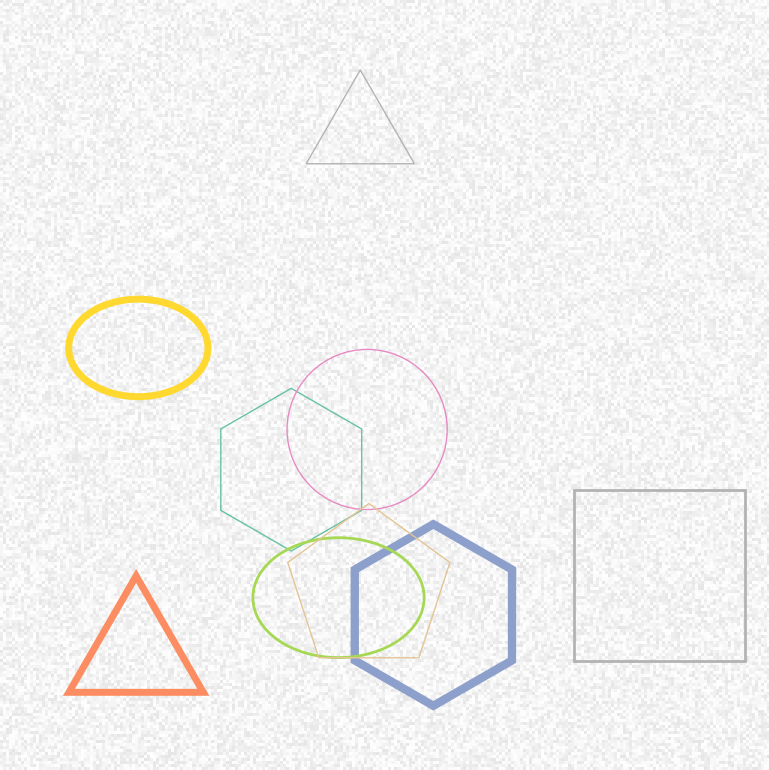[{"shape": "hexagon", "thickness": 0.5, "radius": 0.53, "center": [0.378, 0.39]}, {"shape": "triangle", "thickness": 2.5, "radius": 0.5, "center": [0.177, 0.151]}, {"shape": "hexagon", "thickness": 3, "radius": 0.59, "center": [0.563, 0.201]}, {"shape": "circle", "thickness": 0.5, "radius": 0.52, "center": [0.477, 0.442]}, {"shape": "oval", "thickness": 1, "radius": 0.56, "center": [0.44, 0.224]}, {"shape": "oval", "thickness": 2.5, "radius": 0.45, "center": [0.18, 0.548]}, {"shape": "pentagon", "thickness": 0.5, "radius": 0.55, "center": [0.479, 0.235]}, {"shape": "triangle", "thickness": 0.5, "radius": 0.41, "center": [0.468, 0.828]}, {"shape": "square", "thickness": 1, "radius": 0.56, "center": [0.857, 0.253]}]